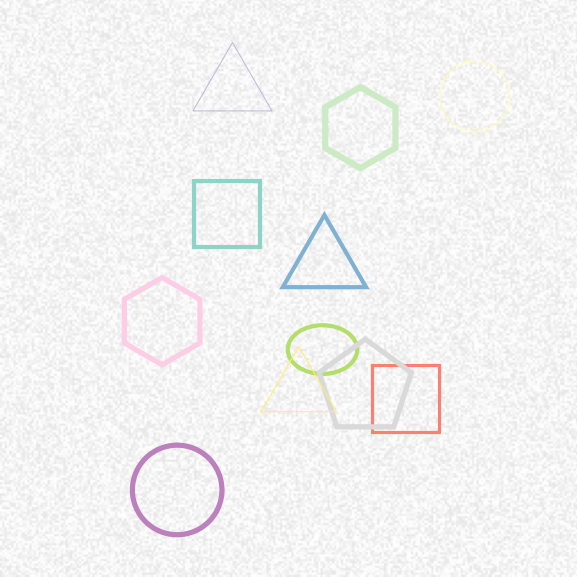[{"shape": "square", "thickness": 2, "radius": 0.29, "center": [0.393, 0.629]}, {"shape": "circle", "thickness": 0.5, "radius": 0.3, "center": [0.822, 0.832]}, {"shape": "triangle", "thickness": 0.5, "radius": 0.4, "center": [0.403, 0.847]}, {"shape": "square", "thickness": 1.5, "radius": 0.29, "center": [0.702, 0.309]}, {"shape": "triangle", "thickness": 2, "radius": 0.42, "center": [0.562, 0.544]}, {"shape": "oval", "thickness": 2, "radius": 0.3, "center": [0.558, 0.394]}, {"shape": "hexagon", "thickness": 2.5, "radius": 0.38, "center": [0.281, 0.443]}, {"shape": "pentagon", "thickness": 2.5, "radius": 0.42, "center": [0.632, 0.328]}, {"shape": "circle", "thickness": 2.5, "radius": 0.39, "center": [0.307, 0.151]}, {"shape": "hexagon", "thickness": 3, "radius": 0.35, "center": [0.624, 0.778]}, {"shape": "triangle", "thickness": 0.5, "radius": 0.38, "center": [0.517, 0.324]}]